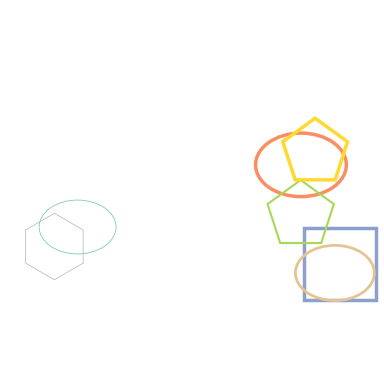[{"shape": "oval", "thickness": 0.5, "radius": 0.5, "center": [0.201, 0.41]}, {"shape": "oval", "thickness": 2.5, "radius": 0.59, "center": [0.782, 0.572]}, {"shape": "square", "thickness": 2.5, "radius": 0.47, "center": [0.882, 0.315]}, {"shape": "pentagon", "thickness": 1.5, "radius": 0.45, "center": [0.781, 0.442]}, {"shape": "pentagon", "thickness": 2.5, "radius": 0.44, "center": [0.819, 0.604]}, {"shape": "oval", "thickness": 2, "radius": 0.51, "center": [0.87, 0.291]}, {"shape": "hexagon", "thickness": 0.5, "radius": 0.43, "center": [0.141, 0.36]}]